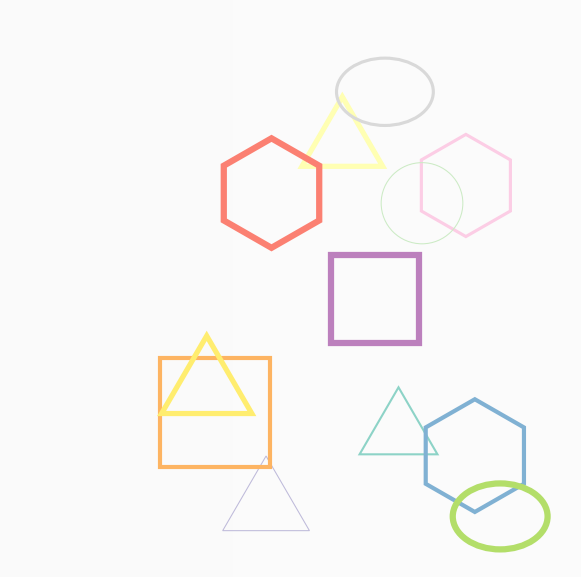[{"shape": "triangle", "thickness": 1, "radius": 0.39, "center": [0.686, 0.251]}, {"shape": "triangle", "thickness": 2.5, "radius": 0.4, "center": [0.589, 0.751]}, {"shape": "triangle", "thickness": 0.5, "radius": 0.43, "center": [0.458, 0.123]}, {"shape": "hexagon", "thickness": 3, "radius": 0.47, "center": [0.467, 0.665]}, {"shape": "hexagon", "thickness": 2, "radius": 0.49, "center": [0.817, 0.21]}, {"shape": "square", "thickness": 2, "radius": 0.47, "center": [0.37, 0.285]}, {"shape": "oval", "thickness": 3, "radius": 0.41, "center": [0.861, 0.105]}, {"shape": "hexagon", "thickness": 1.5, "radius": 0.44, "center": [0.802, 0.678]}, {"shape": "oval", "thickness": 1.5, "radius": 0.42, "center": [0.662, 0.84]}, {"shape": "square", "thickness": 3, "radius": 0.38, "center": [0.645, 0.481]}, {"shape": "circle", "thickness": 0.5, "radius": 0.35, "center": [0.726, 0.647]}, {"shape": "triangle", "thickness": 2.5, "radius": 0.45, "center": [0.356, 0.328]}]